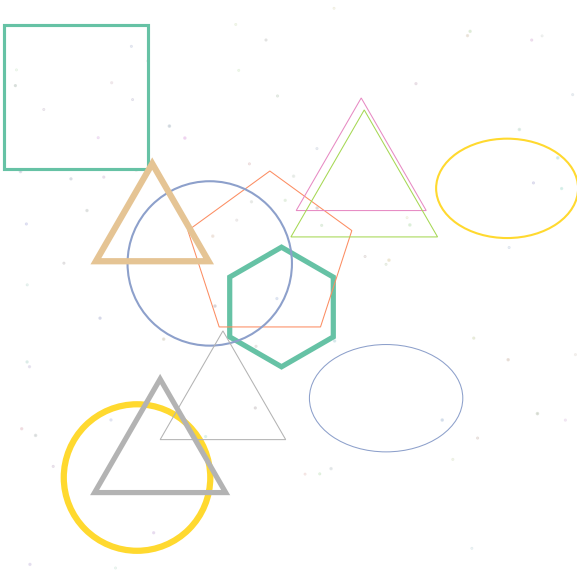[{"shape": "square", "thickness": 1.5, "radius": 0.62, "center": [0.131, 0.831]}, {"shape": "hexagon", "thickness": 2.5, "radius": 0.52, "center": [0.487, 0.468]}, {"shape": "pentagon", "thickness": 0.5, "radius": 0.75, "center": [0.467, 0.554]}, {"shape": "oval", "thickness": 0.5, "radius": 0.66, "center": [0.669, 0.31]}, {"shape": "circle", "thickness": 1, "radius": 0.71, "center": [0.363, 0.543]}, {"shape": "triangle", "thickness": 0.5, "radius": 0.65, "center": [0.625, 0.7]}, {"shape": "triangle", "thickness": 0.5, "radius": 0.73, "center": [0.631, 0.662]}, {"shape": "oval", "thickness": 1, "radius": 0.61, "center": [0.878, 0.673]}, {"shape": "circle", "thickness": 3, "radius": 0.63, "center": [0.237, 0.172]}, {"shape": "triangle", "thickness": 3, "radius": 0.56, "center": [0.264, 0.603]}, {"shape": "triangle", "thickness": 0.5, "radius": 0.63, "center": [0.386, 0.301]}, {"shape": "triangle", "thickness": 2.5, "radius": 0.66, "center": [0.277, 0.212]}]